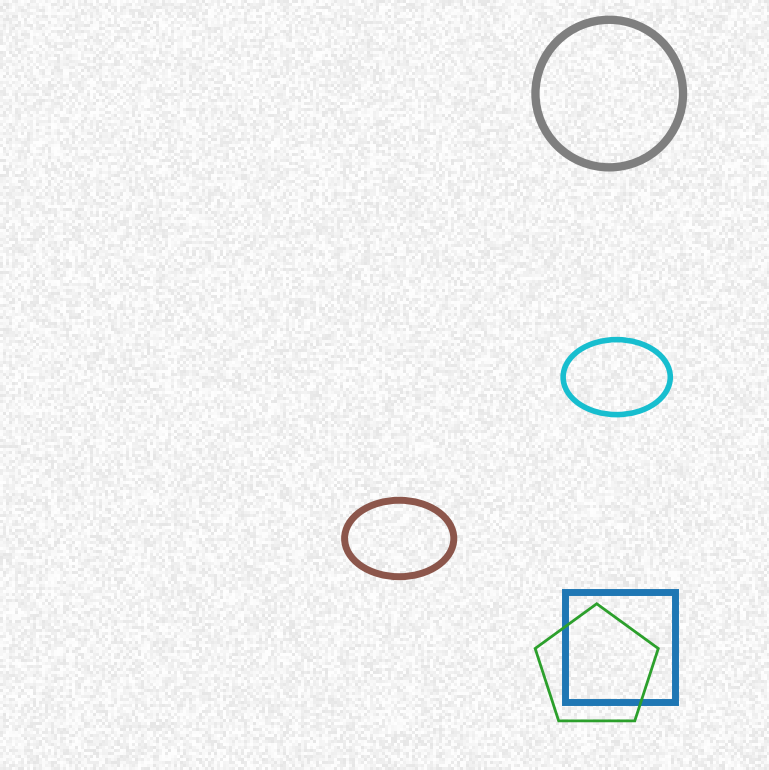[{"shape": "square", "thickness": 2.5, "radius": 0.36, "center": [0.805, 0.16]}, {"shape": "pentagon", "thickness": 1, "radius": 0.42, "center": [0.775, 0.132]}, {"shape": "oval", "thickness": 2.5, "radius": 0.35, "center": [0.518, 0.301]}, {"shape": "circle", "thickness": 3, "radius": 0.48, "center": [0.791, 0.878]}, {"shape": "oval", "thickness": 2, "radius": 0.35, "center": [0.801, 0.51]}]